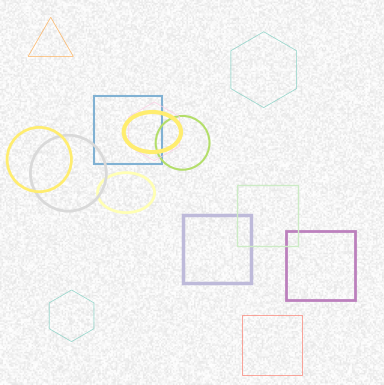[{"shape": "hexagon", "thickness": 0.5, "radius": 0.34, "center": [0.186, 0.18]}, {"shape": "hexagon", "thickness": 0.5, "radius": 0.49, "center": [0.685, 0.819]}, {"shape": "oval", "thickness": 2, "radius": 0.37, "center": [0.327, 0.5]}, {"shape": "square", "thickness": 2.5, "radius": 0.44, "center": [0.564, 0.354]}, {"shape": "square", "thickness": 0.5, "radius": 0.39, "center": [0.707, 0.104]}, {"shape": "square", "thickness": 1.5, "radius": 0.44, "center": [0.332, 0.663]}, {"shape": "triangle", "thickness": 0.5, "radius": 0.34, "center": [0.132, 0.887]}, {"shape": "circle", "thickness": 1.5, "radius": 0.35, "center": [0.474, 0.629]}, {"shape": "hexagon", "thickness": 0.5, "radius": 0.38, "center": [0.401, 0.659]}, {"shape": "circle", "thickness": 2, "radius": 0.49, "center": [0.178, 0.55]}, {"shape": "square", "thickness": 2, "radius": 0.45, "center": [0.833, 0.311]}, {"shape": "square", "thickness": 1, "radius": 0.4, "center": [0.695, 0.44]}, {"shape": "circle", "thickness": 2, "radius": 0.42, "center": [0.102, 0.586]}, {"shape": "oval", "thickness": 3, "radius": 0.37, "center": [0.396, 0.657]}]